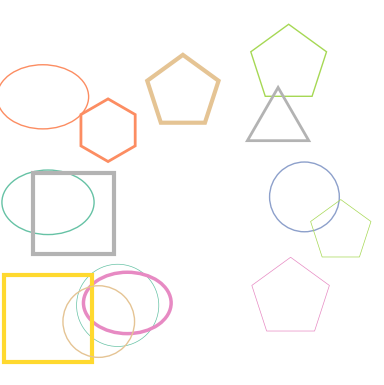[{"shape": "oval", "thickness": 1, "radius": 0.6, "center": [0.125, 0.475]}, {"shape": "circle", "thickness": 0.5, "radius": 0.53, "center": [0.306, 0.207]}, {"shape": "hexagon", "thickness": 2, "radius": 0.41, "center": [0.281, 0.662]}, {"shape": "oval", "thickness": 1, "radius": 0.59, "center": [0.111, 0.749]}, {"shape": "circle", "thickness": 1, "radius": 0.45, "center": [0.791, 0.489]}, {"shape": "oval", "thickness": 2.5, "radius": 0.57, "center": [0.331, 0.213]}, {"shape": "pentagon", "thickness": 0.5, "radius": 0.53, "center": [0.755, 0.226]}, {"shape": "pentagon", "thickness": 1, "radius": 0.52, "center": [0.75, 0.834]}, {"shape": "pentagon", "thickness": 0.5, "radius": 0.41, "center": [0.885, 0.399]}, {"shape": "square", "thickness": 3, "radius": 0.57, "center": [0.124, 0.173]}, {"shape": "circle", "thickness": 1, "radius": 0.47, "center": [0.257, 0.165]}, {"shape": "pentagon", "thickness": 3, "radius": 0.49, "center": [0.475, 0.76]}, {"shape": "triangle", "thickness": 2, "radius": 0.46, "center": [0.722, 0.681]}, {"shape": "square", "thickness": 3, "radius": 0.53, "center": [0.19, 0.446]}]